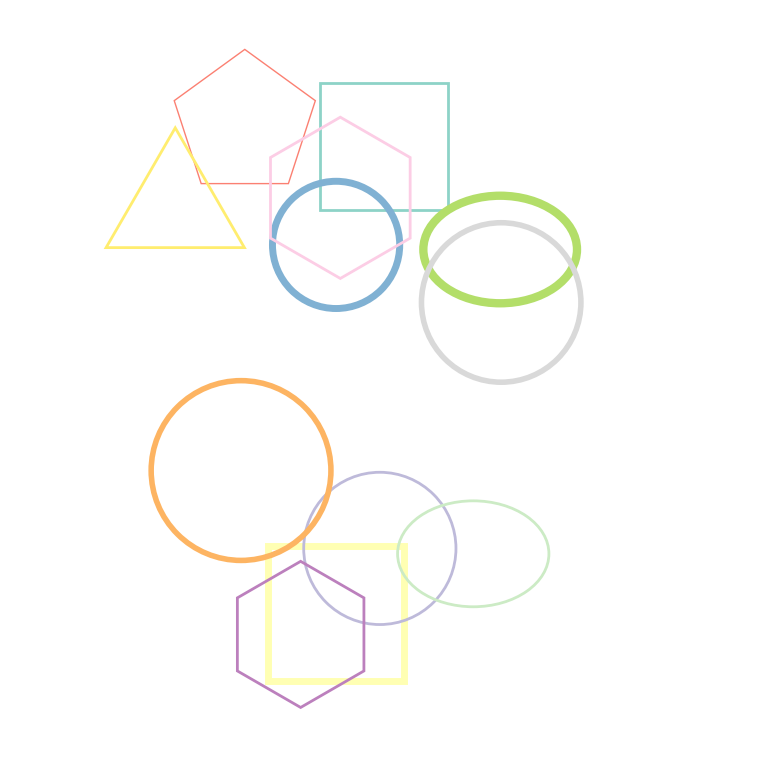[{"shape": "square", "thickness": 1, "radius": 0.41, "center": [0.498, 0.81]}, {"shape": "square", "thickness": 2.5, "radius": 0.44, "center": [0.436, 0.203]}, {"shape": "circle", "thickness": 1, "radius": 0.49, "center": [0.493, 0.288]}, {"shape": "pentagon", "thickness": 0.5, "radius": 0.48, "center": [0.318, 0.839]}, {"shape": "circle", "thickness": 2.5, "radius": 0.41, "center": [0.436, 0.682]}, {"shape": "circle", "thickness": 2, "radius": 0.58, "center": [0.313, 0.389]}, {"shape": "oval", "thickness": 3, "radius": 0.5, "center": [0.65, 0.676]}, {"shape": "hexagon", "thickness": 1, "radius": 0.52, "center": [0.442, 0.743]}, {"shape": "circle", "thickness": 2, "radius": 0.52, "center": [0.651, 0.607]}, {"shape": "hexagon", "thickness": 1, "radius": 0.47, "center": [0.39, 0.176]}, {"shape": "oval", "thickness": 1, "radius": 0.49, "center": [0.615, 0.281]}, {"shape": "triangle", "thickness": 1, "radius": 0.52, "center": [0.228, 0.73]}]